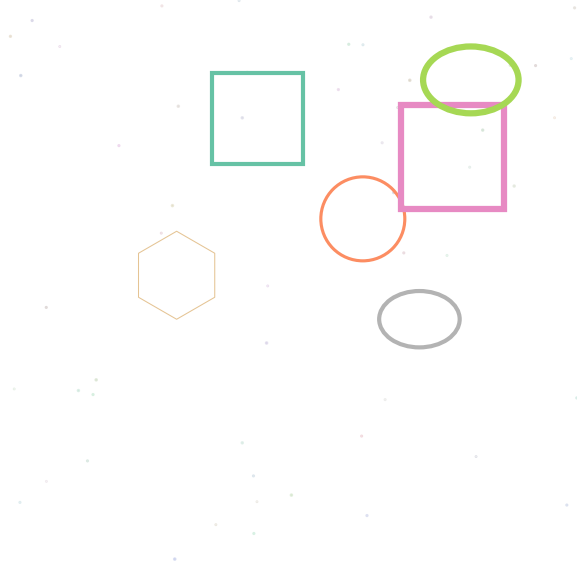[{"shape": "square", "thickness": 2, "radius": 0.39, "center": [0.446, 0.795]}, {"shape": "circle", "thickness": 1.5, "radius": 0.36, "center": [0.628, 0.62]}, {"shape": "square", "thickness": 3, "radius": 0.45, "center": [0.784, 0.728]}, {"shape": "oval", "thickness": 3, "radius": 0.41, "center": [0.815, 0.861]}, {"shape": "hexagon", "thickness": 0.5, "radius": 0.38, "center": [0.306, 0.522]}, {"shape": "oval", "thickness": 2, "radius": 0.35, "center": [0.726, 0.446]}]